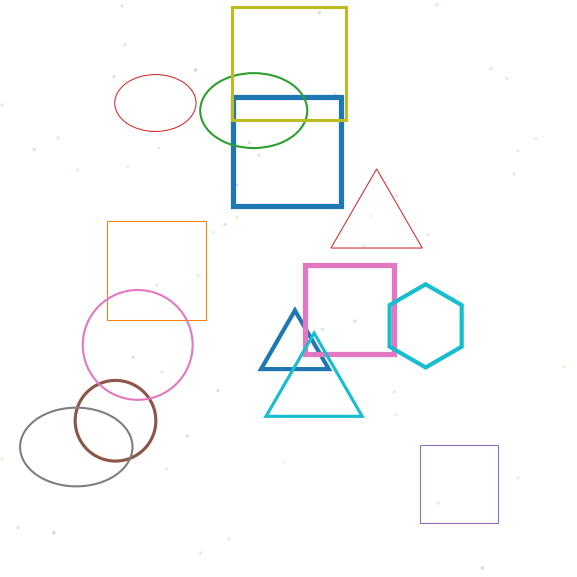[{"shape": "square", "thickness": 2.5, "radius": 0.47, "center": [0.497, 0.737]}, {"shape": "triangle", "thickness": 2, "radius": 0.34, "center": [0.511, 0.394]}, {"shape": "square", "thickness": 0.5, "radius": 0.43, "center": [0.271, 0.531]}, {"shape": "oval", "thickness": 1, "radius": 0.46, "center": [0.439, 0.808]}, {"shape": "oval", "thickness": 0.5, "radius": 0.35, "center": [0.269, 0.821]}, {"shape": "triangle", "thickness": 0.5, "radius": 0.46, "center": [0.652, 0.615]}, {"shape": "square", "thickness": 0.5, "radius": 0.34, "center": [0.795, 0.161]}, {"shape": "circle", "thickness": 1.5, "radius": 0.35, "center": [0.2, 0.271]}, {"shape": "circle", "thickness": 1, "radius": 0.48, "center": [0.238, 0.402]}, {"shape": "square", "thickness": 2.5, "radius": 0.39, "center": [0.605, 0.463]}, {"shape": "oval", "thickness": 1, "radius": 0.49, "center": [0.132, 0.225]}, {"shape": "square", "thickness": 1.5, "radius": 0.49, "center": [0.5, 0.889]}, {"shape": "triangle", "thickness": 1.5, "radius": 0.48, "center": [0.544, 0.326]}, {"shape": "hexagon", "thickness": 2, "radius": 0.36, "center": [0.737, 0.435]}]